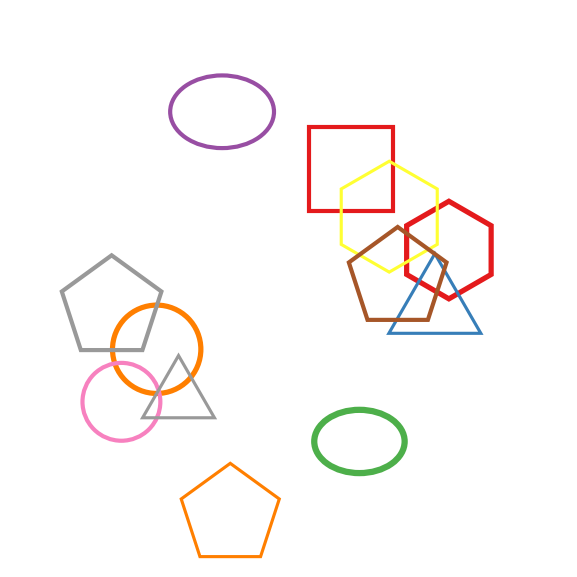[{"shape": "hexagon", "thickness": 2.5, "radius": 0.42, "center": [0.777, 0.566]}, {"shape": "square", "thickness": 2, "radius": 0.36, "center": [0.608, 0.707]}, {"shape": "triangle", "thickness": 1.5, "radius": 0.46, "center": [0.753, 0.468]}, {"shape": "oval", "thickness": 3, "radius": 0.39, "center": [0.622, 0.235]}, {"shape": "oval", "thickness": 2, "radius": 0.45, "center": [0.385, 0.806]}, {"shape": "pentagon", "thickness": 1.5, "radius": 0.45, "center": [0.399, 0.108]}, {"shape": "circle", "thickness": 2.5, "radius": 0.38, "center": [0.271, 0.394]}, {"shape": "hexagon", "thickness": 1.5, "radius": 0.48, "center": [0.674, 0.624]}, {"shape": "pentagon", "thickness": 2, "radius": 0.44, "center": [0.689, 0.517]}, {"shape": "circle", "thickness": 2, "radius": 0.34, "center": [0.21, 0.303]}, {"shape": "triangle", "thickness": 1.5, "radius": 0.36, "center": [0.309, 0.312]}, {"shape": "pentagon", "thickness": 2, "radius": 0.45, "center": [0.193, 0.466]}]